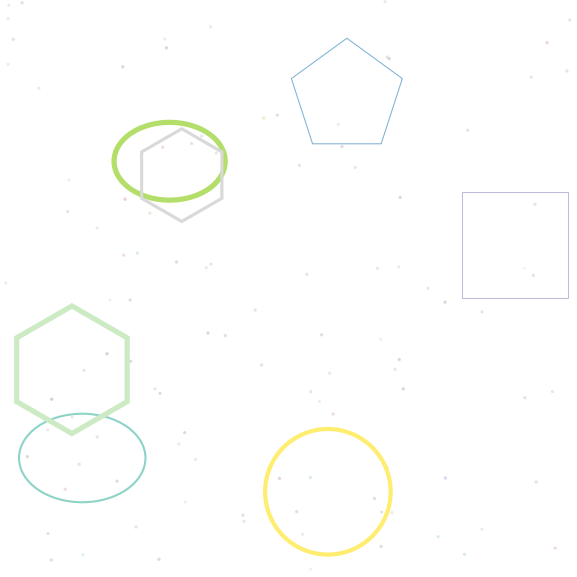[{"shape": "oval", "thickness": 1, "radius": 0.55, "center": [0.142, 0.206]}, {"shape": "square", "thickness": 0.5, "radius": 0.46, "center": [0.892, 0.575]}, {"shape": "pentagon", "thickness": 0.5, "radius": 0.51, "center": [0.601, 0.832]}, {"shape": "oval", "thickness": 2.5, "radius": 0.48, "center": [0.294, 0.72]}, {"shape": "hexagon", "thickness": 1.5, "radius": 0.4, "center": [0.315, 0.696]}, {"shape": "hexagon", "thickness": 2.5, "radius": 0.55, "center": [0.125, 0.359]}, {"shape": "circle", "thickness": 2, "radius": 0.54, "center": [0.568, 0.148]}]